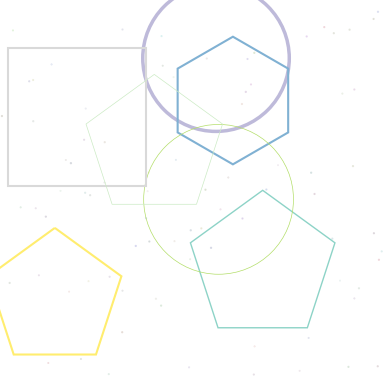[{"shape": "pentagon", "thickness": 1, "radius": 0.99, "center": [0.682, 0.308]}, {"shape": "circle", "thickness": 2.5, "radius": 0.95, "center": [0.561, 0.849]}, {"shape": "hexagon", "thickness": 1.5, "radius": 0.83, "center": [0.605, 0.739]}, {"shape": "circle", "thickness": 0.5, "radius": 0.97, "center": [0.568, 0.482]}, {"shape": "square", "thickness": 1.5, "radius": 0.9, "center": [0.199, 0.695]}, {"shape": "pentagon", "thickness": 0.5, "radius": 0.93, "center": [0.401, 0.62]}, {"shape": "pentagon", "thickness": 1.5, "radius": 0.91, "center": [0.142, 0.226]}]